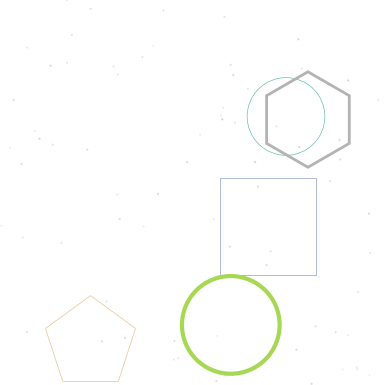[{"shape": "circle", "thickness": 0.5, "radius": 0.5, "center": [0.743, 0.697]}, {"shape": "square", "thickness": 0.5, "radius": 0.63, "center": [0.696, 0.412]}, {"shape": "circle", "thickness": 3, "radius": 0.63, "center": [0.599, 0.156]}, {"shape": "pentagon", "thickness": 0.5, "radius": 0.61, "center": [0.235, 0.109]}, {"shape": "hexagon", "thickness": 2, "radius": 0.62, "center": [0.8, 0.69]}]